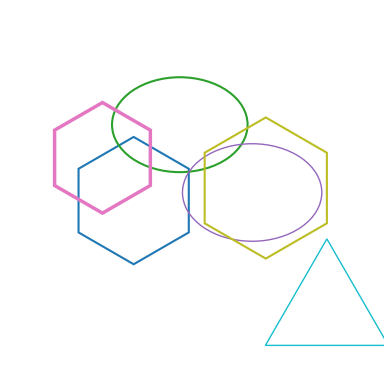[{"shape": "hexagon", "thickness": 1.5, "radius": 0.83, "center": [0.347, 0.479]}, {"shape": "oval", "thickness": 1.5, "radius": 0.88, "center": [0.467, 0.676]}, {"shape": "oval", "thickness": 1, "radius": 0.9, "center": [0.655, 0.5]}, {"shape": "hexagon", "thickness": 2.5, "radius": 0.72, "center": [0.266, 0.59]}, {"shape": "hexagon", "thickness": 1.5, "radius": 0.92, "center": [0.69, 0.512]}, {"shape": "triangle", "thickness": 1, "radius": 0.92, "center": [0.849, 0.195]}]